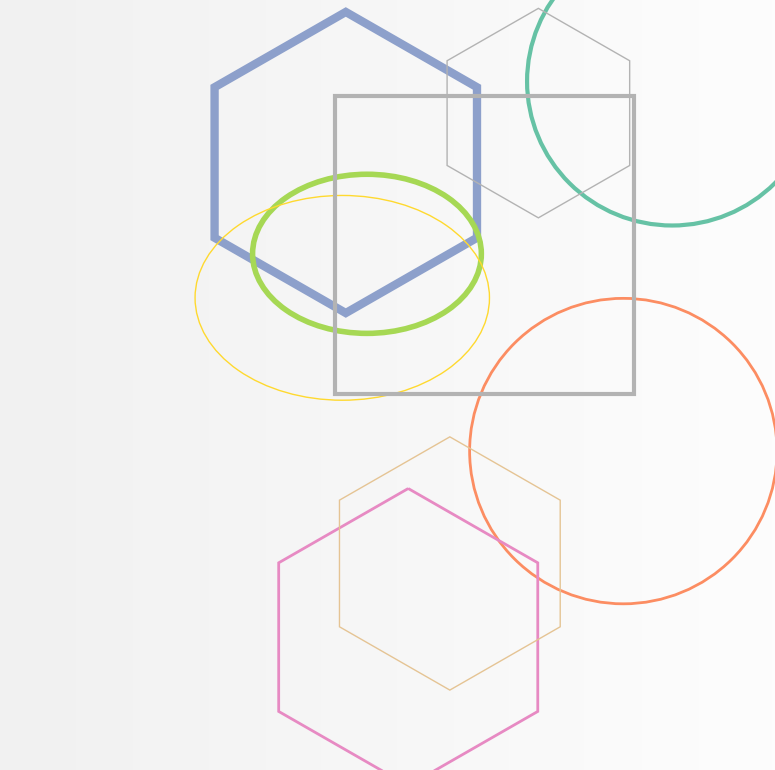[{"shape": "circle", "thickness": 1.5, "radius": 0.94, "center": [0.867, 0.894]}, {"shape": "circle", "thickness": 1, "radius": 0.99, "center": [0.804, 0.414]}, {"shape": "hexagon", "thickness": 3, "radius": 0.98, "center": [0.446, 0.789]}, {"shape": "hexagon", "thickness": 1, "radius": 0.97, "center": [0.527, 0.173]}, {"shape": "oval", "thickness": 2, "radius": 0.74, "center": [0.473, 0.67]}, {"shape": "oval", "thickness": 0.5, "radius": 0.95, "center": [0.442, 0.613]}, {"shape": "hexagon", "thickness": 0.5, "radius": 0.82, "center": [0.58, 0.268]}, {"shape": "square", "thickness": 1.5, "radius": 0.97, "center": [0.625, 0.682]}, {"shape": "hexagon", "thickness": 0.5, "radius": 0.68, "center": [0.695, 0.853]}]